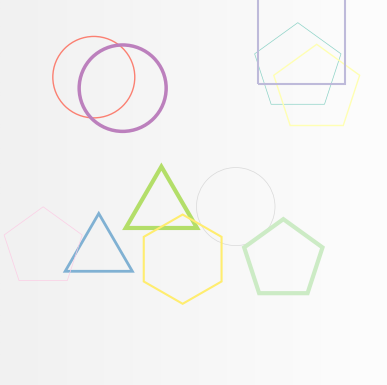[{"shape": "pentagon", "thickness": 0.5, "radius": 0.59, "center": [0.769, 0.824]}, {"shape": "pentagon", "thickness": 1, "radius": 0.58, "center": [0.817, 0.768]}, {"shape": "square", "thickness": 1.5, "radius": 0.56, "center": [0.778, 0.895]}, {"shape": "circle", "thickness": 1, "radius": 0.53, "center": [0.242, 0.8]}, {"shape": "triangle", "thickness": 2, "radius": 0.5, "center": [0.255, 0.345]}, {"shape": "triangle", "thickness": 3, "radius": 0.53, "center": [0.416, 0.461]}, {"shape": "pentagon", "thickness": 0.5, "radius": 0.53, "center": [0.111, 0.357]}, {"shape": "circle", "thickness": 0.5, "radius": 0.51, "center": [0.608, 0.463]}, {"shape": "circle", "thickness": 2.5, "radius": 0.56, "center": [0.317, 0.771]}, {"shape": "pentagon", "thickness": 3, "radius": 0.53, "center": [0.731, 0.324]}, {"shape": "hexagon", "thickness": 1.5, "radius": 0.58, "center": [0.471, 0.327]}]